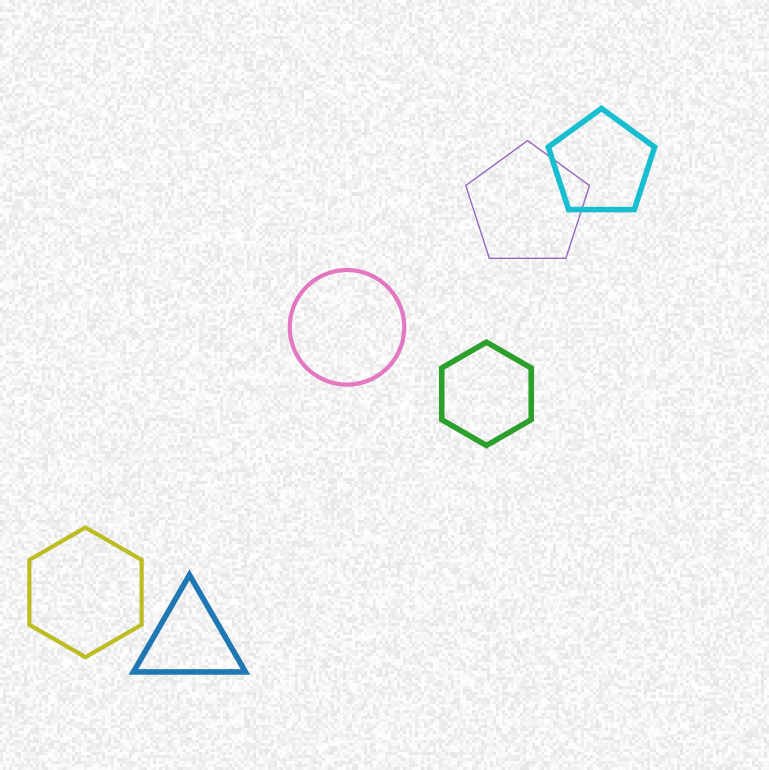[{"shape": "triangle", "thickness": 2, "radius": 0.42, "center": [0.246, 0.169]}, {"shape": "hexagon", "thickness": 2, "radius": 0.34, "center": [0.632, 0.489]}, {"shape": "pentagon", "thickness": 0.5, "radius": 0.42, "center": [0.685, 0.733]}, {"shape": "circle", "thickness": 1.5, "radius": 0.37, "center": [0.451, 0.575]}, {"shape": "hexagon", "thickness": 1.5, "radius": 0.42, "center": [0.111, 0.231]}, {"shape": "pentagon", "thickness": 2, "radius": 0.36, "center": [0.781, 0.787]}]